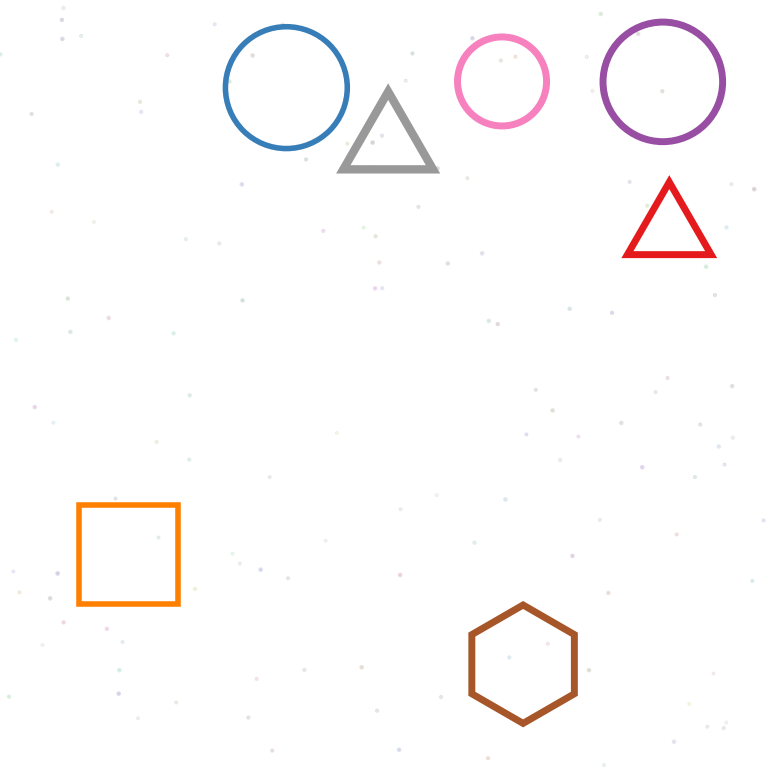[{"shape": "triangle", "thickness": 2.5, "radius": 0.31, "center": [0.869, 0.701]}, {"shape": "circle", "thickness": 2, "radius": 0.4, "center": [0.372, 0.886]}, {"shape": "circle", "thickness": 2.5, "radius": 0.39, "center": [0.861, 0.894]}, {"shape": "square", "thickness": 2, "radius": 0.32, "center": [0.167, 0.28]}, {"shape": "hexagon", "thickness": 2.5, "radius": 0.38, "center": [0.679, 0.137]}, {"shape": "circle", "thickness": 2.5, "radius": 0.29, "center": [0.652, 0.894]}, {"shape": "triangle", "thickness": 3, "radius": 0.34, "center": [0.504, 0.814]}]